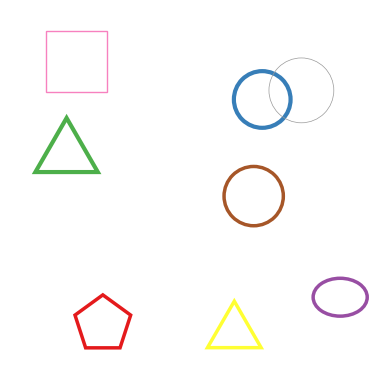[{"shape": "pentagon", "thickness": 2.5, "radius": 0.38, "center": [0.267, 0.158]}, {"shape": "circle", "thickness": 3, "radius": 0.37, "center": [0.681, 0.742]}, {"shape": "triangle", "thickness": 3, "radius": 0.47, "center": [0.173, 0.6]}, {"shape": "oval", "thickness": 2.5, "radius": 0.35, "center": [0.884, 0.228]}, {"shape": "triangle", "thickness": 2.5, "radius": 0.4, "center": [0.609, 0.137]}, {"shape": "circle", "thickness": 2.5, "radius": 0.38, "center": [0.659, 0.491]}, {"shape": "square", "thickness": 1, "radius": 0.39, "center": [0.198, 0.84]}, {"shape": "circle", "thickness": 0.5, "radius": 0.42, "center": [0.783, 0.765]}]